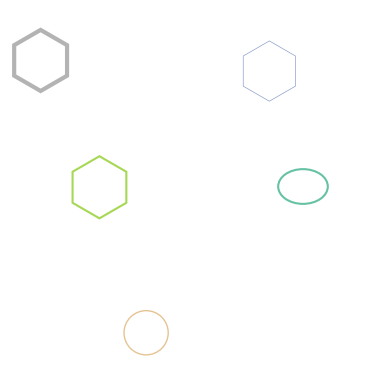[{"shape": "oval", "thickness": 1.5, "radius": 0.32, "center": [0.787, 0.516]}, {"shape": "hexagon", "thickness": 0.5, "radius": 0.39, "center": [0.7, 0.815]}, {"shape": "hexagon", "thickness": 1.5, "radius": 0.4, "center": [0.258, 0.514]}, {"shape": "circle", "thickness": 1, "radius": 0.29, "center": [0.38, 0.136]}, {"shape": "hexagon", "thickness": 3, "radius": 0.4, "center": [0.105, 0.843]}]